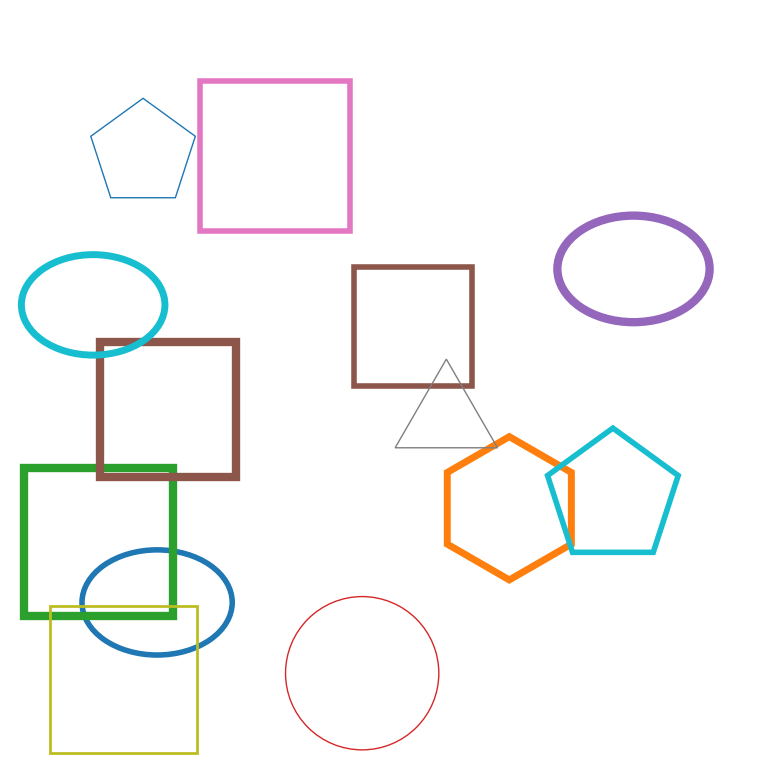[{"shape": "oval", "thickness": 2, "radius": 0.49, "center": [0.204, 0.218]}, {"shape": "pentagon", "thickness": 0.5, "radius": 0.36, "center": [0.186, 0.801]}, {"shape": "hexagon", "thickness": 2.5, "radius": 0.47, "center": [0.661, 0.34]}, {"shape": "square", "thickness": 3, "radius": 0.48, "center": [0.128, 0.296]}, {"shape": "circle", "thickness": 0.5, "radius": 0.5, "center": [0.47, 0.126]}, {"shape": "oval", "thickness": 3, "radius": 0.49, "center": [0.823, 0.651]}, {"shape": "square", "thickness": 3, "radius": 0.44, "center": [0.218, 0.468]}, {"shape": "square", "thickness": 2, "radius": 0.38, "center": [0.536, 0.576]}, {"shape": "square", "thickness": 2, "radius": 0.49, "center": [0.358, 0.798]}, {"shape": "triangle", "thickness": 0.5, "radius": 0.38, "center": [0.58, 0.457]}, {"shape": "square", "thickness": 1, "radius": 0.48, "center": [0.161, 0.118]}, {"shape": "pentagon", "thickness": 2, "radius": 0.45, "center": [0.796, 0.355]}, {"shape": "oval", "thickness": 2.5, "radius": 0.47, "center": [0.121, 0.604]}]